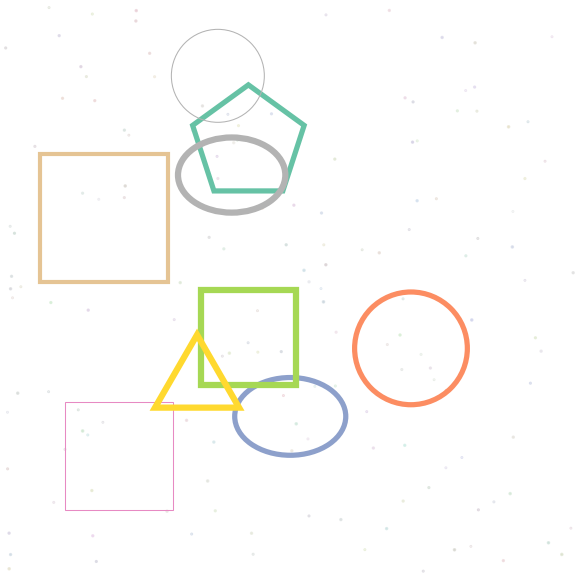[{"shape": "pentagon", "thickness": 2.5, "radius": 0.51, "center": [0.43, 0.751]}, {"shape": "circle", "thickness": 2.5, "radius": 0.49, "center": [0.712, 0.396]}, {"shape": "oval", "thickness": 2.5, "radius": 0.48, "center": [0.503, 0.278]}, {"shape": "square", "thickness": 0.5, "radius": 0.47, "center": [0.206, 0.209]}, {"shape": "square", "thickness": 3, "radius": 0.41, "center": [0.43, 0.415]}, {"shape": "triangle", "thickness": 3, "radius": 0.42, "center": [0.341, 0.335]}, {"shape": "square", "thickness": 2, "radius": 0.55, "center": [0.181, 0.622]}, {"shape": "oval", "thickness": 3, "radius": 0.46, "center": [0.401, 0.696]}, {"shape": "circle", "thickness": 0.5, "radius": 0.4, "center": [0.377, 0.868]}]